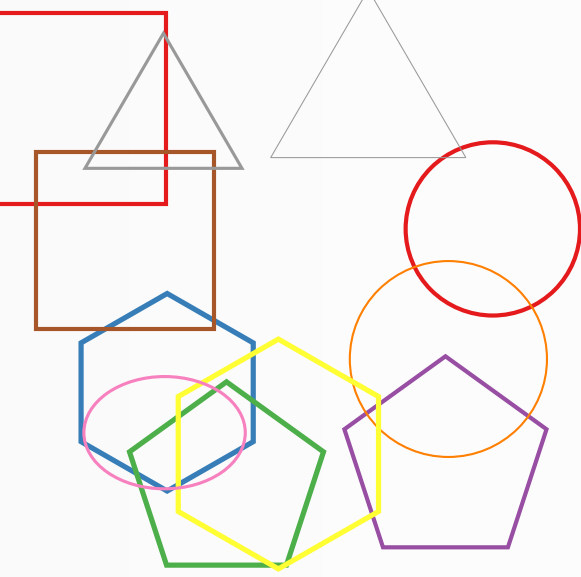[{"shape": "square", "thickness": 2, "radius": 0.83, "center": [0.121, 0.811]}, {"shape": "circle", "thickness": 2, "radius": 0.75, "center": [0.848, 0.603]}, {"shape": "hexagon", "thickness": 2.5, "radius": 0.86, "center": [0.288, 0.32]}, {"shape": "pentagon", "thickness": 2.5, "radius": 0.88, "center": [0.39, 0.162]}, {"shape": "pentagon", "thickness": 2, "radius": 0.91, "center": [0.766, 0.199]}, {"shape": "circle", "thickness": 1, "radius": 0.85, "center": [0.771, 0.377]}, {"shape": "hexagon", "thickness": 2.5, "radius": 0.99, "center": [0.479, 0.213]}, {"shape": "square", "thickness": 2, "radius": 0.77, "center": [0.215, 0.583]}, {"shape": "oval", "thickness": 1.5, "radius": 0.69, "center": [0.283, 0.25]}, {"shape": "triangle", "thickness": 1.5, "radius": 0.78, "center": [0.281, 0.786]}, {"shape": "triangle", "thickness": 0.5, "radius": 0.97, "center": [0.634, 0.823]}]